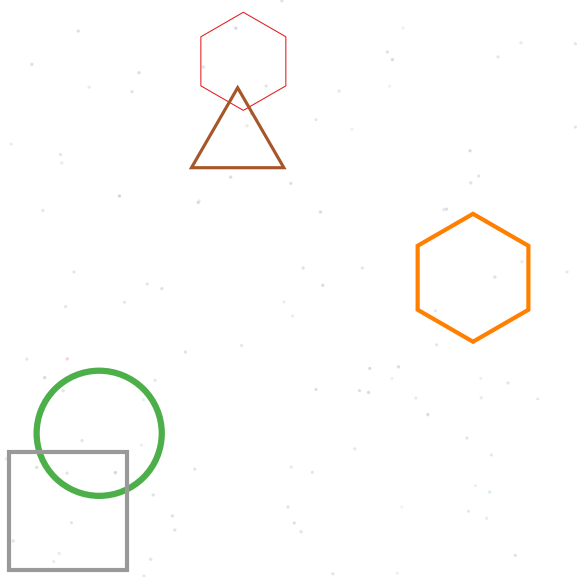[{"shape": "hexagon", "thickness": 0.5, "radius": 0.42, "center": [0.421, 0.893]}, {"shape": "circle", "thickness": 3, "radius": 0.54, "center": [0.172, 0.249]}, {"shape": "hexagon", "thickness": 2, "radius": 0.55, "center": [0.819, 0.518]}, {"shape": "triangle", "thickness": 1.5, "radius": 0.46, "center": [0.412, 0.755]}, {"shape": "square", "thickness": 2, "radius": 0.51, "center": [0.118, 0.114]}]